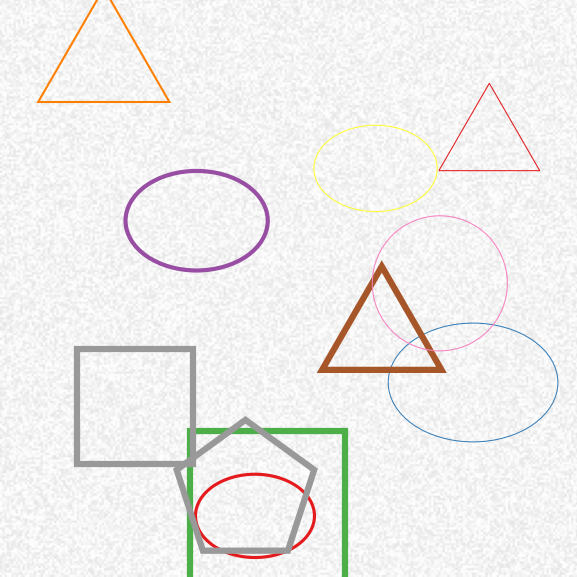[{"shape": "triangle", "thickness": 0.5, "radius": 0.5, "center": [0.847, 0.754]}, {"shape": "oval", "thickness": 1.5, "radius": 0.52, "center": [0.442, 0.106]}, {"shape": "oval", "thickness": 0.5, "radius": 0.73, "center": [0.819, 0.337]}, {"shape": "square", "thickness": 3, "radius": 0.67, "center": [0.463, 0.119]}, {"shape": "oval", "thickness": 2, "radius": 0.62, "center": [0.34, 0.617]}, {"shape": "triangle", "thickness": 1, "radius": 0.66, "center": [0.18, 0.888]}, {"shape": "oval", "thickness": 0.5, "radius": 0.53, "center": [0.65, 0.708]}, {"shape": "triangle", "thickness": 3, "radius": 0.6, "center": [0.661, 0.418]}, {"shape": "circle", "thickness": 0.5, "radius": 0.58, "center": [0.762, 0.509]}, {"shape": "square", "thickness": 3, "radius": 0.5, "center": [0.234, 0.296]}, {"shape": "pentagon", "thickness": 3, "radius": 0.63, "center": [0.425, 0.147]}]